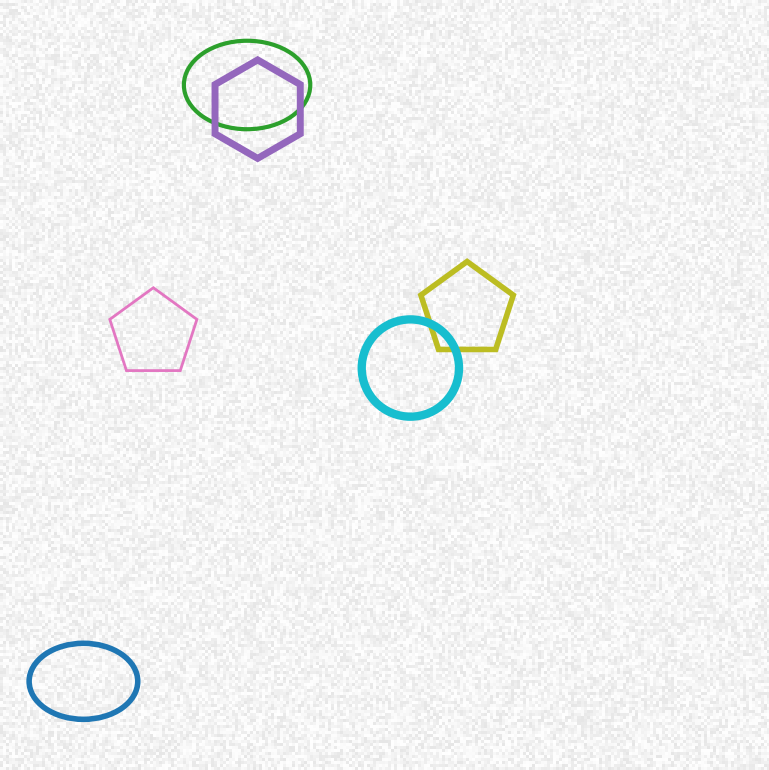[{"shape": "oval", "thickness": 2, "radius": 0.35, "center": [0.108, 0.115]}, {"shape": "oval", "thickness": 1.5, "radius": 0.41, "center": [0.321, 0.89]}, {"shape": "hexagon", "thickness": 2.5, "radius": 0.32, "center": [0.335, 0.858]}, {"shape": "pentagon", "thickness": 1, "radius": 0.3, "center": [0.199, 0.567]}, {"shape": "pentagon", "thickness": 2, "radius": 0.32, "center": [0.607, 0.597]}, {"shape": "circle", "thickness": 3, "radius": 0.32, "center": [0.533, 0.522]}]